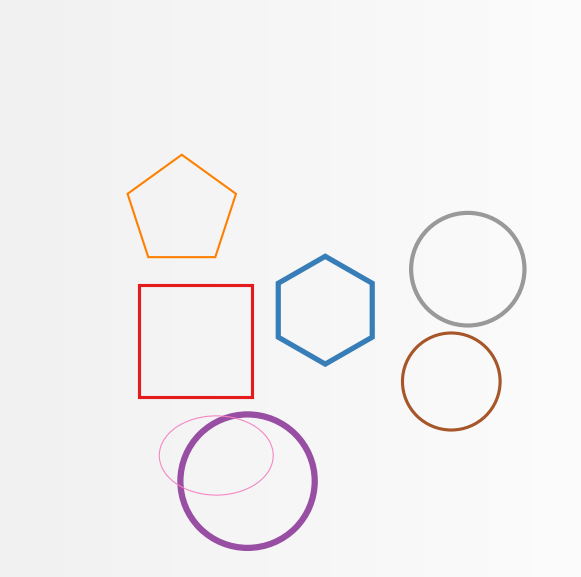[{"shape": "square", "thickness": 1.5, "radius": 0.48, "center": [0.337, 0.409]}, {"shape": "hexagon", "thickness": 2.5, "radius": 0.47, "center": [0.56, 0.462]}, {"shape": "circle", "thickness": 3, "radius": 0.58, "center": [0.426, 0.166]}, {"shape": "pentagon", "thickness": 1, "radius": 0.49, "center": [0.313, 0.633]}, {"shape": "circle", "thickness": 1.5, "radius": 0.42, "center": [0.776, 0.339]}, {"shape": "oval", "thickness": 0.5, "radius": 0.49, "center": [0.372, 0.21]}, {"shape": "circle", "thickness": 2, "radius": 0.49, "center": [0.805, 0.533]}]